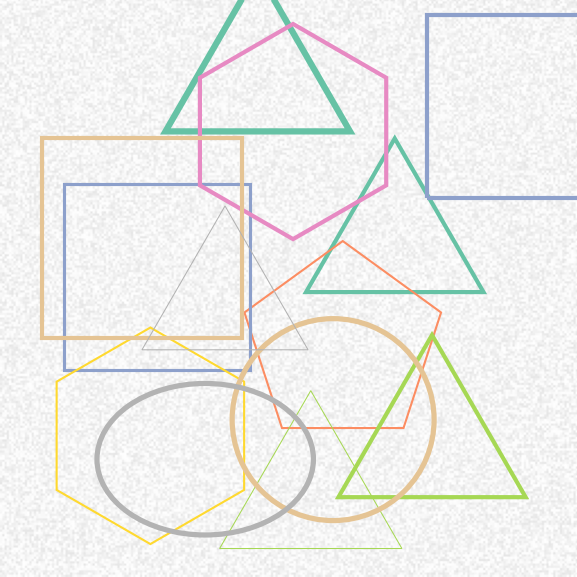[{"shape": "triangle", "thickness": 2, "radius": 0.89, "center": [0.684, 0.582]}, {"shape": "triangle", "thickness": 3, "radius": 0.92, "center": [0.446, 0.864]}, {"shape": "pentagon", "thickness": 1, "radius": 0.89, "center": [0.594, 0.403]}, {"shape": "square", "thickness": 2, "radius": 0.79, "center": [0.898, 0.815]}, {"shape": "square", "thickness": 1.5, "radius": 0.81, "center": [0.271, 0.52]}, {"shape": "hexagon", "thickness": 2, "radius": 0.93, "center": [0.507, 0.771]}, {"shape": "triangle", "thickness": 0.5, "radius": 0.91, "center": [0.538, 0.14]}, {"shape": "triangle", "thickness": 2, "radius": 0.94, "center": [0.748, 0.232]}, {"shape": "hexagon", "thickness": 1, "radius": 0.94, "center": [0.26, 0.245]}, {"shape": "circle", "thickness": 2.5, "radius": 0.87, "center": [0.577, 0.273]}, {"shape": "square", "thickness": 2, "radius": 0.86, "center": [0.246, 0.587]}, {"shape": "oval", "thickness": 2.5, "radius": 0.94, "center": [0.355, 0.204]}, {"shape": "triangle", "thickness": 0.5, "radius": 0.83, "center": [0.39, 0.476]}]